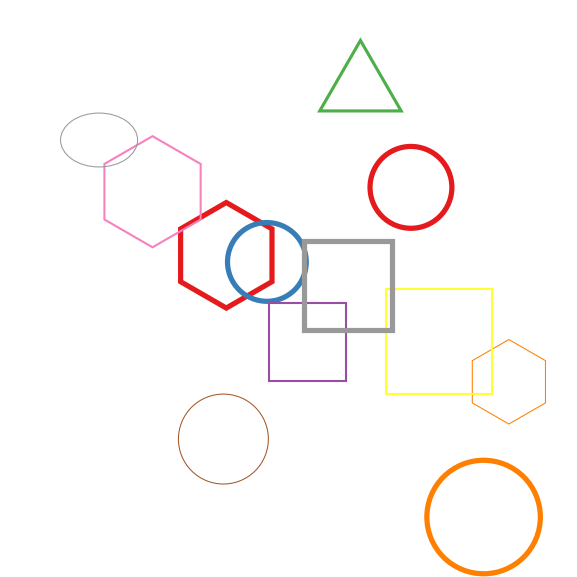[{"shape": "circle", "thickness": 2.5, "radius": 0.35, "center": [0.712, 0.675]}, {"shape": "hexagon", "thickness": 2.5, "radius": 0.46, "center": [0.392, 0.557]}, {"shape": "circle", "thickness": 2.5, "radius": 0.34, "center": [0.462, 0.546]}, {"shape": "triangle", "thickness": 1.5, "radius": 0.41, "center": [0.624, 0.848]}, {"shape": "square", "thickness": 1, "radius": 0.34, "center": [0.533, 0.407]}, {"shape": "hexagon", "thickness": 0.5, "radius": 0.37, "center": [0.881, 0.338]}, {"shape": "circle", "thickness": 2.5, "radius": 0.49, "center": [0.837, 0.104]}, {"shape": "square", "thickness": 1, "radius": 0.46, "center": [0.761, 0.408]}, {"shape": "circle", "thickness": 0.5, "radius": 0.39, "center": [0.387, 0.239]}, {"shape": "hexagon", "thickness": 1, "radius": 0.48, "center": [0.264, 0.667]}, {"shape": "oval", "thickness": 0.5, "radius": 0.33, "center": [0.172, 0.757]}, {"shape": "square", "thickness": 2.5, "radius": 0.38, "center": [0.603, 0.505]}]